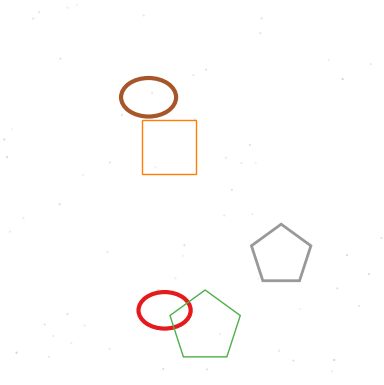[{"shape": "oval", "thickness": 3, "radius": 0.34, "center": [0.427, 0.194]}, {"shape": "pentagon", "thickness": 1, "radius": 0.48, "center": [0.533, 0.151]}, {"shape": "square", "thickness": 1, "radius": 0.35, "center": [0.439, 0.618]}, {"shape": "oval", "thickness": 3, "radius": 0.36, "center": [0.386, 0.747]}, {"shape": "pentagon", "thickness": 2, "radius": 0.41, "center": [0.73, 0.337]}]